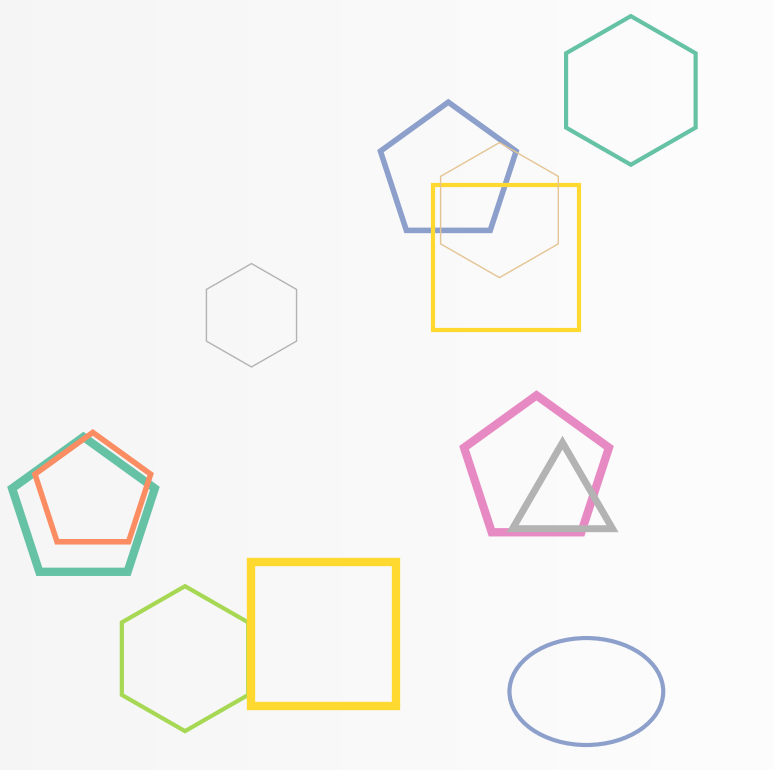[{"shape": "pentagon", "thickness": 3, "radius": 0.48, "center": [0.108, 0.336]}, {"shape": "hexagon", "thickness": 1.5, "radius": 0.48, "center": [0.814, 0.883]}, {"shape": "pentagon", "thickness": 2, "radius": 0.39, "center": [0.12, 0.36]}, {"shape": "oval", "thickness": 1.5, "radius": 0.5, "center": [0.757, 0.102]}, {"shape": "pentagon", "thickness": 2, "radius": 0.46, "center": [0.578, 0.775]}, {"shape": "pentagon", "thickness": 3, "radius": 0.49, "center": [0.692, 0.388]}, {"shape": "hexagon", "thickness": 1.5, "radius": 0.47, "center": [0.239, 0.145]}, {"shape": "square", "thickness": 3, "radius": 0.47, "center": [0.417, 0.177]}, {"shape": "square", "thickness": 1.5, "radius": 0.47, "center": [0.653, 0.666]}, {"shape": "hexagon", "thickness": 0.5, "radius": 0.44, "center": [0.644, 0.727]}, {"shape": "hexagon", "thickness": 0.5, "radius": 0.34, "center": [0.325, 0.591]}, {"shape": "triangle", "thickness": 2.5, "radius": 0.37, "center": [0.726, 0.351]}]